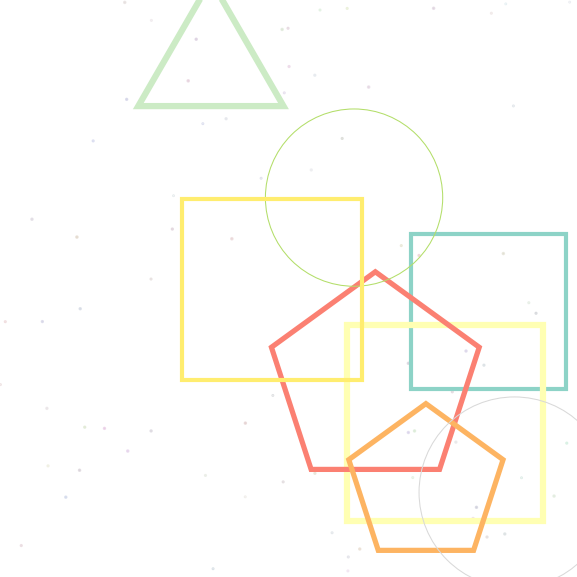[{"shape": "square", "thickness": 2, "radius": 0.67, "center": [0.846, 0.459]}, {"shape": "square", "thickness": 3, "radius": 0.85, "center": [0.771, 0.267]}, {"shape": "pentagon", "thickness": 2.5, "radius": 0.95, "center": [0.65, 0.339]}, {"shape": "pentagon", "thickness": 2.5, "radius": 0.7, "center": [0.738, 0.16]}, {"shape": "circle", "thickness": 0.5, "radius": 0.77, "center": [0.613, 0.657]}, {"shape": "circle", "thickness": 0.5, "radius": 0.83, "center": [0.891, 0.147]}, {"shape": "triangle", "thickness": 3, "radius": 0.73, "center": [0.365, 0.888]}, {"shape": "square", "thickness": 2, "radius": 0.78, "center": [0.471, 0.498]}]